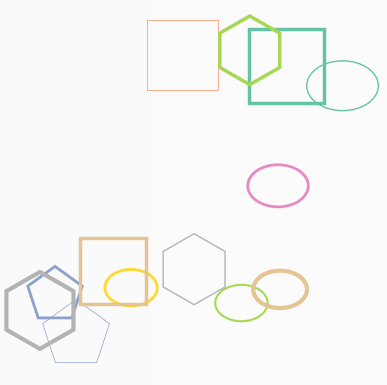[{"shape": "square", "thickness": 2.5, "radius": 0.48, "center": [0.739, 0.829]}, {"shape": "oval", "thickness": 1, "radius": 0.46, "center": [0.884, 0.777]}, {"shape": "square", "thickness": 0.5, "radius": 0.46, "center": [0.472, 0.857]}, {"shape": "pentagon", "thickness": 2, "radius": 0.37, "center": [0.142, 0.234]}, {"shape": "pentagon", "thickness": 0.5, "radius": 0.45, "center": [0.196, 0.131]}, {"shape": "oval", "thickness": 2, "radius": 0.39, "center": [0.717, 0.517]}, {"shape": "oval", "thickness": 1.5, "radius": 0.34, "center": [0.623, 0.213]}, {"shape": "hexagon", "thickness": 2.5, "radius": 0.45, "center": [0.645, 0.869]}, {"shape": "oval", "thickness": 2, "radius": 0.34, "center": [0.338, 0.253]}, {"shape": "square", "thickness": 2.5, "radius": 0.43, "center": [0.291, 0.297]}, {"shape": "oval", "thickness": 3, "radius": 0.35, "center": [0.723, 0.248]}, {"shape": "hexagon", "thickness": 3, "radius": 0.5, "center": [0.103, 0.194]}, {"shape": "hexagon", "thickness": 1, "radius": 0.46, "center": [0.501, 0.301]}]